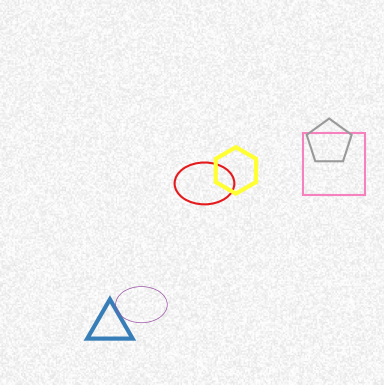[{"shape": "oval", "thickness": 1.5, "radius": 0.39, "center": [0.531, 0.524]}, {"shape": "triangle", "thickness": 3, "radius": 0.34, "center": [0.286, 0.155]}, {"shape": "oval", "thickness": 0.5, "radius": 0.34, "center": [0.367, 0.209]}, {"shape": "hexagon", "thickness": 3, "radius": 0.3, "center": [0.613, 0.557]}, {"shape": "square", "thickness": 1.5, "radius": 0.4, "center": [0.868, 0.575]}, {"shape": "pentagon", "thickness": 1.5, "radius": 0.31, "center": [0.855, 0.631]}]